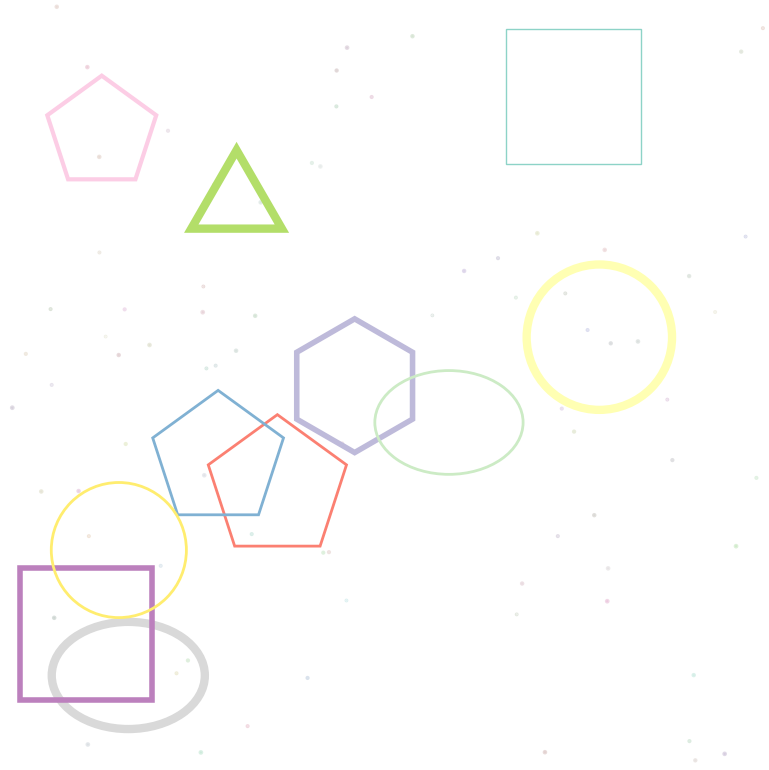[{"shape": "square", "thickness": 0.5, "radius": 0.44, "center": [0.745, 0.875]}, {"shape": "circle", "thickness": 3, "radius": 0.47, "center": [0.778, 0.562]}, {"shape": "hexagon", "thickness": 2, "radius": 0.43, "center": [0.461, 0.499]}, {"shape": "pentagon", "thickness": 1, "radius": 0.47, "center": [0.36, 0.367]}, {"shape": "pentagon", "thickness": 1, "radius": 0.45, "center": [0.283, 0.404]}, {"shape": "triangle", "thickness": 3, "radius": 0.34, "center": [0.307, 0.737]}, {"shape": "pentagon", "thickness": 1.5, "radius": 0.37, "center": [0.132, 0.827]}, {"shape": "oval", "thickness": 3, "radius": 0.5, "center": [0.167, 0.123]}, {"shape": "square", "thickness": 2, "radius": 0.43, "center": [0.112, 0.177]}, {"shape": "oval", "thickness": 1, "radius": 0.48, "center": [0.583, 0.451]}, {"shape": "circle", "thickness": 1, "radius": 0.44, "center": [0.154, 0.286]}]